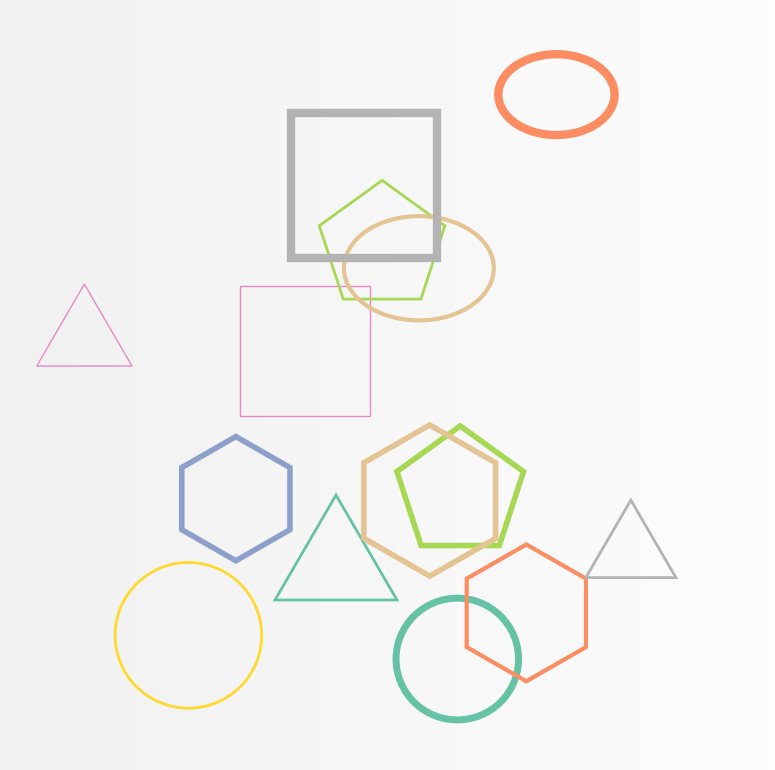[{"shape": "circle", "thickness": 2.5, "radius": 0.4, "center": [0.59, 0.144]}, {"shape": "triangle", "thickness": 1, "radius": 0.45, "center": [0.434, 0.266]}, {"shape": "oval", "thickness": 3, "radius": 0.37, "center": [0.718, 0.877]}, {"shape": "hexagon", "thickness": 1.5, "radius": 0.44, "center": [0.679, 0.204]}, {"shape": "hexagon", "thickness": 2, "radius": 0.4, "center": [0.304, 0.352]}, {"shape": "triangle", "thickness": 0.5, "radius": 0.35, "center": [0.109, 0.56]}, {"shape": "square", "thickness": 0.5, "radius": 0.42, "center": [0.393, 0.544]}, {"shape": "pentagon", "thickness": 2, "radius": 0.43, "center": [0.594, 0.361]}, {"shape": "pentagon", "thickness": 1, "radius": 0.43, "center": [0.493, 0.68]}, {"shape": "circle", "thickness": 1, "radius": 0.47, "center": [0.243, 0.175]}, {"shape": "hexagon", "thickness": 2, "radius": 0.49, "center": [0.555, 0.35]}, {"shape": "oval", "thickness": 1.5, "radius": 0.48, "center": [0.54, 0.652]}, {"shape": "square", "thickness": 3, "radius": 0.47, "center": [0.47, 0.759]}, {"shape": "triangle", "thickness": 1, "radius": 0.34, "center": [0.814, 0.283]}]